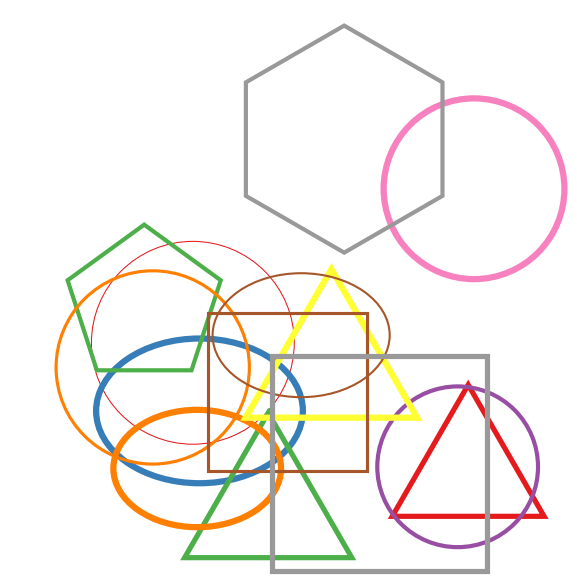[{"shape": "triangle", "thickness": 2.5, "radius": 0.76, "center": [0.811, 0.181]}, {"shape": "circle", "thickness": 0.5, "radius": 0.88, "center": [0.334, 0.406]}, {"shape": "oval", "thickness": 3, "radius": 0.89, "center": [0.345, 0.288]}, {"shape": "triangle", "thickness": 2.5, "radius": 0.84, "center": [0.464, 0.117]}, {"shape": "pentagon", "thickness": 2, "radius": 0.7, "center": [0.25, 0.471]}, {"shape": "circle", "thickness": 2, "radius": 0.7, "center": [0.792, 0.191]}, {"shape": "circle", "thickness": 1.5, "radius": 0.84, "center": [0.264, 0.363]}, {"shape": "oval", "thickness": 3, "radius": 0.73, "center": [0.341, 0.188]}, {"shape": "triangle", "thickness": 3, "radius": 0.86, "center": [0.574, 0.362]}, {"shape": "oval", "thickness": 1, "radius": 0.77, "center": [0.521, 0.419]}, {"shape": "square", "thickness": 1.5, "radius": 0.69, "center": [0.498, 0.32]}, {"shape": "circle", "thickness": 3, "radius": 0.78, "center": [0.821, 0.672]}, {"shape": "hexagon", "thickness": 2, "radius": 0.98, "center": [0.596, 0.758]}, {"shape": "square", "thickness": 2.5, "radius": 0.93, "center": [0.657, 0.197]}]